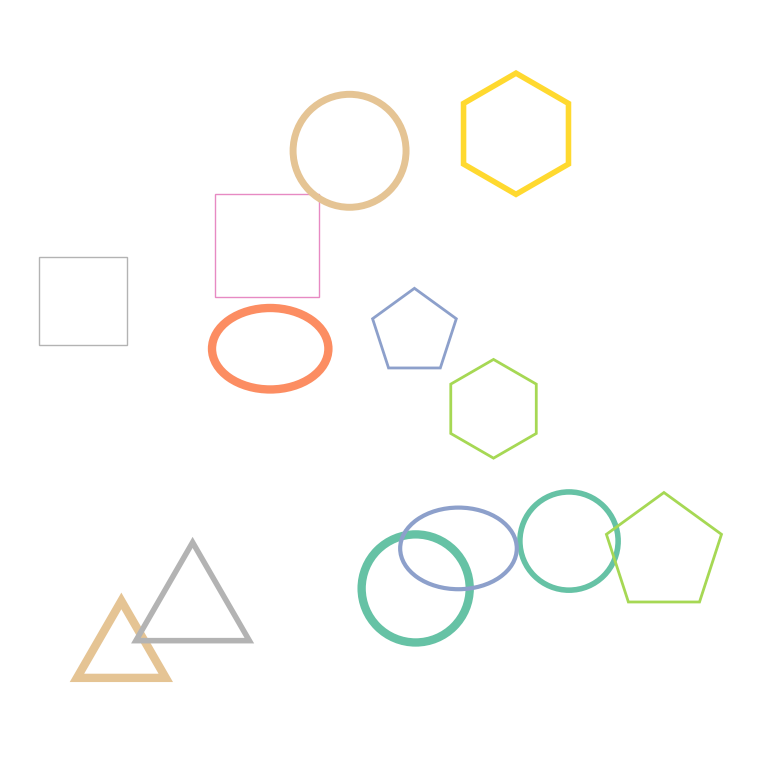[{"shape": "circle", "thickness": 2, "radius": 0.32, "center": [0.739, 0.297]}, {"shape": "circle", "thickness": 3, "radius": 0.35, "center": [0.54, 0.236]}, {"shape": "oval", "thickness": 3, "radius": 0.38, "center": [0.351, 0.547]}, {"shape": "oval", "thickness": 1.5, "radius": 0.38, "center": [0.595, 0.288]}, {"shape": "pentagon", "thickness": 1, "radius": 0.29, "center": [0.538, 0.568]}, {"shape": "square", "thickness": 0.5, "radius": 0.34, "center": [0.347, 0.681]}, {"shape": "hexagon", "thickness": 1, "radius": 0.32, "center": [0.641, 0.469]}, {"shape": "pentagon", "thickness": 1, "radius": 0.39, "center": [0.862, 0.282]}, {"shape": "hexagon", "thickness": 2, "radius": 0.39, "center": [0.67, 0.826]}, {"shape": "circle", "thickness": 2.5, "radius": 0.37, "center": [0.454, 0.804]}, {"shape": "triangle", "thickness": 3, "radius": 0.33, "center": [0.158, 0.153]}, {"shape": "square", "thickness": 0.5, "radius": 0.29, "center": [0.108, 0.609]}, {"shape": "triangle", "thickness": 2, "radius": 0.43, "center": [0.25, 0.211]}]